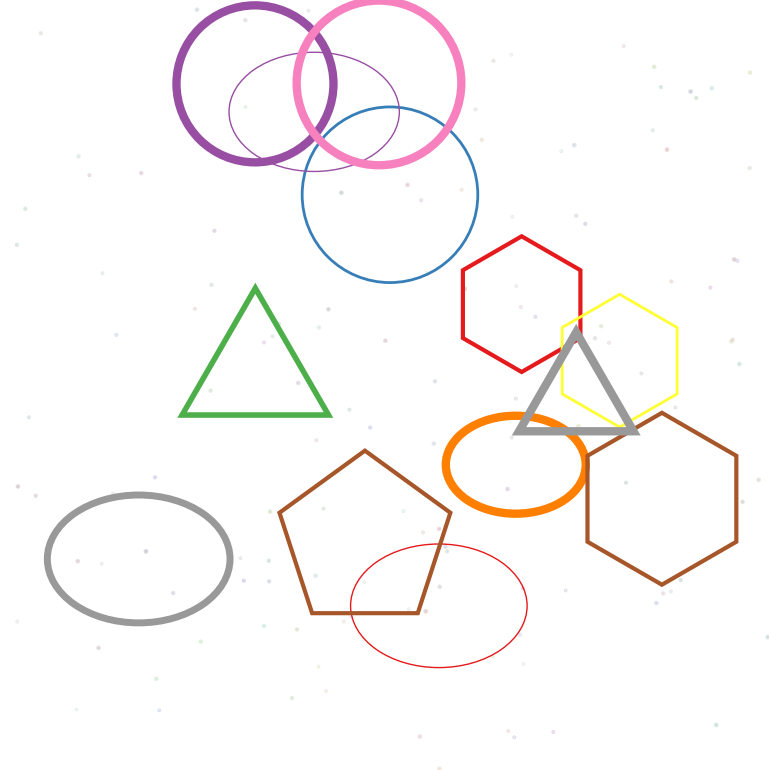[{"shape": "oval", "thickness": 0.5, "radius": 0.57, "center": [0.57, 0.213]}, {"shape": "hexagon", "thickness": 1.5, "radius": 0.44, "center": [0.677, 0.605]}, {"shape": "circle", "thickness": 1, "radius": 0.57, "center": [0.506, 0.747]}, {"shape": "triangle", "thickness": 2, "radius": 0.55, "center": [0.332, 0.516]}, {"shape": "oval", "thickness": 0.5, "radius": 0.55, "center": [0.408, 0.855]}, {"shape": "circle", "thickness": 3, "radius": 0.51, "center": [0.331, 0.891]}, {"shape": "oval", "thickness": 3, "radius": 0.45, "center": [0.67, 0.396]}, {"shape": "hexagon", "thickness": 1, "radius": 0.43, "center": [0.805, 0.532]}, {"shape": "pentagon", "thickness": 1.5, "radius": 0.58, "center": [0.474, 0.298]}, {"shape": "hexagon", "thickness": 1.5, "radius": 0.56, "center": [0.86, 0.352]}, {"shape": "circle", "thickness": 3, "radius": 0.53, "center": [0.492, 0.892]}, {"shape": "triangle", "thickness": 3, "radius": 0.43, "center": [0.748, 0.483]}, {"shape": "oval", "thickness": 2.5, "radius": 0.59, "center": [0.18, 0.274]}]